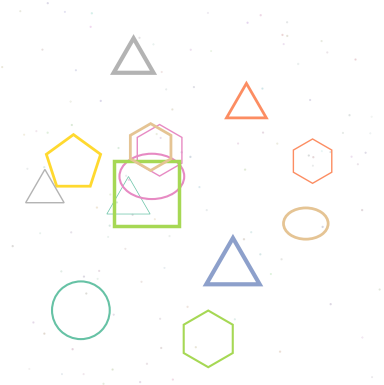[{"shape": "triangle", "thickness": 0.5, "radius": 0.32, "center": [0.334, 0.477]}, {"shape": "circle", "thickness": 1.5, "radius": 0.37, "center": [0.21, 0.194]}, {"shape": "hexagon", "thickness": 1, "radius": 0.29, "center": [0.812, 0.581]}, {"shape": "triangle", "thickness": 2, "radius": 0.3, "center": [0.64, 0.724]}, {"shape": "triangle", "thickness": 3, "radius": 0.4, "center": [0.605, 0.302]}, {"shape": "oval", "thickness": 1.5, "radius": 0.42, "center": [0.394, 0.542]}, {"shape": "hexagon", "thickness": 1, "radius": 0.33, "center": [0.415, 0.61]}, {"shape": "hexagon", "thickness": 1.5, "radius": 0.37, "center": [0.541, 0.12]}, {"shape": "square", "thickness": 2.5, "radius": 0.42, "center": [0.381, 0.497]}, {"shape": "pentagon", "thickness": 2, "radius": 0.37, "center": [0.191, 0.576]}, {"shape": "hexagon", "thickness": 2, "radius": 0.3, "center": [0.391, 0.618]}, {"shape": "oval", "thickness": 2, "radius": 0.29, "center": [0.794, 0.419]}, {"shape": "triangle", "thickness": 1, "radius": 0.29, "center": [0.117, 0.502]}, {"shape": "triangle", "thickness": 3, "radius": 0.3, "center": [0.347, 0.841]}]